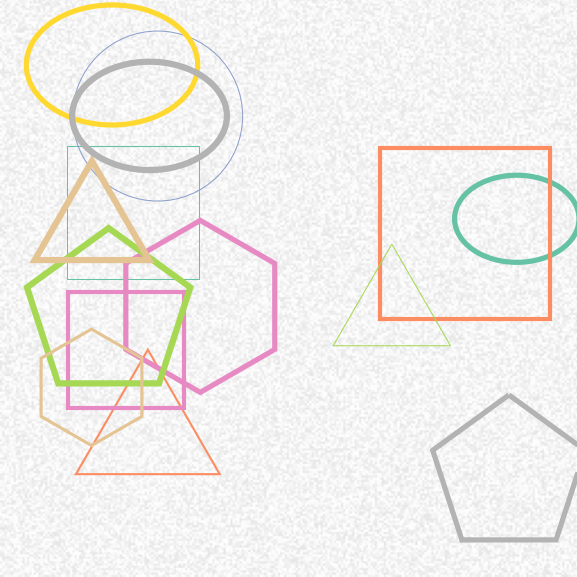[{"shape": "square", "thickness": 0.5, "radius": 0.57, "center": [0.23, 0.631]}, {"shape": "oval", "thickness": 2.5, "radius": 0.54, "center": [0.895, 0.62]}, {"shape": "triangle", "thickness": 1, "radius": 0.72, "center": [0.256, 0.25]}, {"shape": "square", "thickness": 2, "radius": 0.74, "center": [0.805, 0.595]}, {"shape": "circle", "thickness": 0.5, "radius": 0.74, "center": [0.273, 0.798]}, {"shape": "hexagon", "thickness": 2.5, "radius": 0.74, "center": [0.347, 0.469]}, {"shape": "square", "thickness": 2, "radius": 0.5, "center": [0.218, 0.394]}, {"shape": "triangle", "thickness": 0.5, "radius": 0.59, "center": [0.678, 0.459]}, {"shape": "pentagon", "thickness": 3, "radius": 0.74, "center": [0.188, 0.456]}, {"shape": "oval", "thickness": 2.5, "radius": 0.74, "center": [0.194, 0.887]}, {"shape": "hexagon", "thickness": 1.5, "radius": 0.5, "center": [0.158, 0.328]}, {"shape": "triangle", "thickness": 3, "radius": 0.57, "center": [0.159, 0.606]}, {"shape": "pentagon", "thickness": 2.5, "radius": 0.69, "center": [0.881, 0.177]}, {"shape": "oval", "thickness": 3, "radius": 0.67, "center": [0.259, 0.798]}]